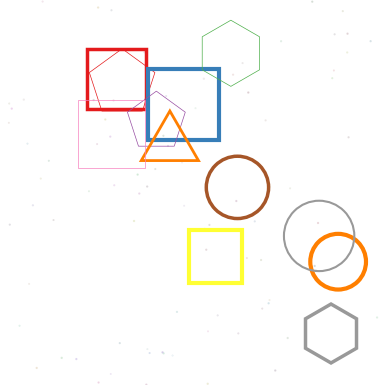[{"shape": "pentagon", "thickness": 0.5, "radius": 0.45, "center": [0.317, 0.784]}, {"shape": "square", "thickness": 2.5, "radius": 0.38, "center": [0.302, 0.795]}, {"shape": "square", "thickness": 3, "radius": 0.46, "center": [0.477, 0.728]}, {"shape": "hexagon", "thickness": 0.5, "radius": 0.43, "center": [0.6, 0.862]}, {"shape": "pentagon", "thickness": 0.5, "radius": 0.39, "center": [0.406, 0.684]}, {"shape": "triangle", "thickness": 2, "radius": 0.43, "center": [0.441, 0.626]}, {"shape": "circle", "thickness": 3, "radius": 0.36, "center": [0.878, 0.32]}, {"shape": "square", "thickness": 3, "radius": 0.34, "center": [0.56, 0.333]}, {"shape": "circle", "thickness": 2.5, "radius": 0.4, "center": [0.617, 0.513]}, {"shape": "square", "thickness": 0.5, "radius": 0.44, "center": [0.289, 0.652]}, {"shape": "hexagon", "thickness": 2.5, "radius": 0.38, "center": [0.86, 0.134]}, {"shape": "circle", "thickness": 1.5, "radius": 0.46, "center": [0.829, 0.387]}]